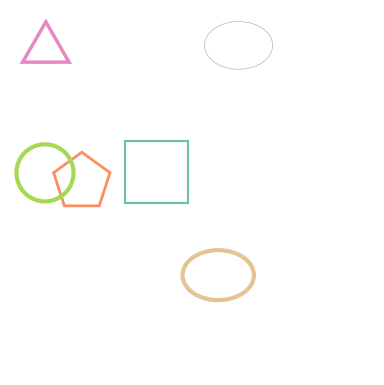[{"shape": "square", "thickness": 1.5, "radius": 0.41, "center": [0.407, 0.553]}, {"shape": "pentagon", "thickness": 2, "radius": 0.38, "center": [0.212, 0.528]}, {"shape": "triangle", "thickness": 2.5, "radius": 0.35, "center": [0.119, 0.873]}, {"shape": "circle", "thickness": 3, "radius": 0.37, "center": [0.117, 0.551]}, {"shape": "oval", "thickness": 3, "radius": 0.46, "center": [0.567, 0.285]}, {"shape": "oval", "thickness": 0.5, "radius": 0.44, "center": [0.62, 0.882]}]